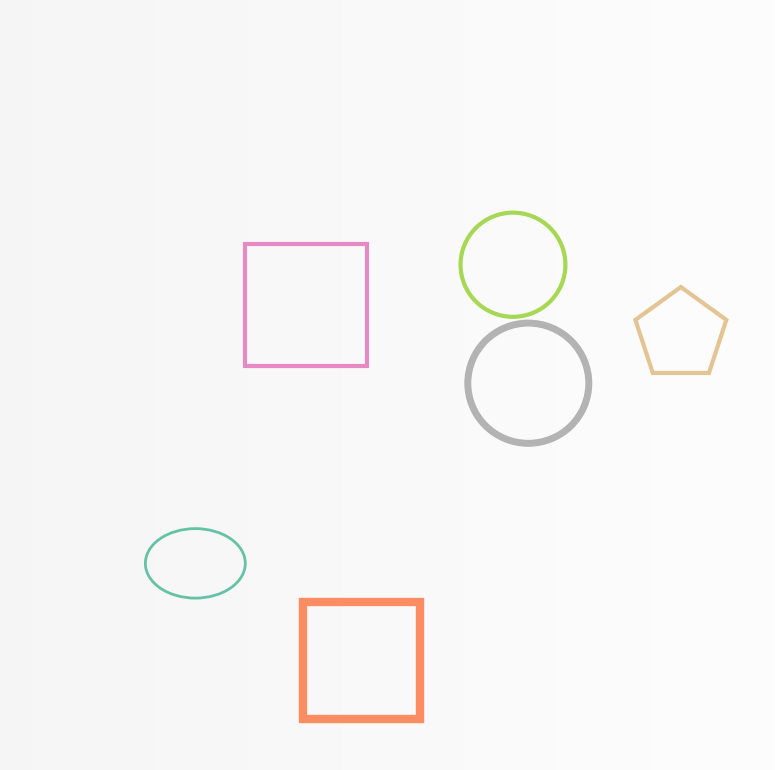[{"shape": "oval", "thickness": 1, "radius": 0.32, "center": [0.252, 0.268]}, {"shape": "square", "thickness": 3, "radius": 0.38, "center": [0.467, 0.142]}, {"shape": "square", "thickness": 1.5, "radius": 0.39, "center": [0.395, 0.604]}, {"shape": "circle", "thickness": 1.5, "radius": 0.34, "center": [0.662, 0.656]}, {"shape": "pentagon", "thickness": 1.5, "radius": 0.31, "center": [0.879, 0.566]}, {"shape": "circle", "thickness": 2.5, "radius": 0.39, "center": [0.682, 0.502]}]